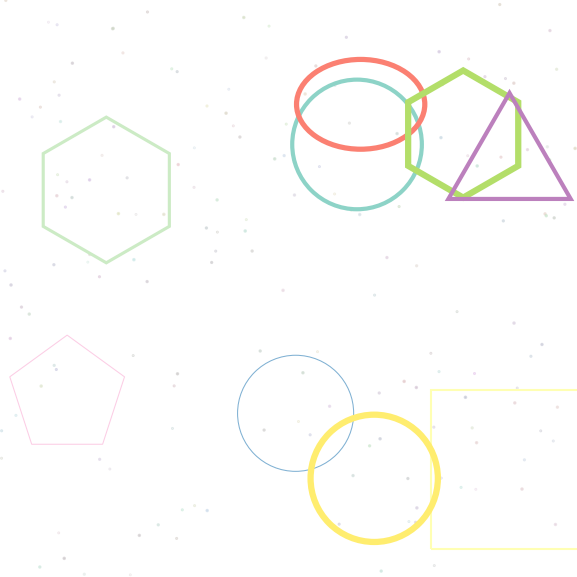[{"shape": "circle", "thickness": 2, "radius": 0.56, "center": [0.618, 0.749]}, {"shape": "square", "thickness": 1, "radius": 0.69, "center": [0.885, 0.186]}, {"shape": "oval", "thickness": 2.5, "radius": 0.56, "center": [0.625, 0.818]}, {"shape": "circle", "thickness": 0.5, "radius": 0.5, "center": [0.512, 0.283]}, {"shape": "hexagon", "thickness": 3, "radius": 0.55, "center": [0.802, 0.767]}, {"shape": "pentagon", "thickness": 0.5, "radius": 0.52, "center": [0.116, 0.314]}, {"shape": "triangle", "thickness": 2, "radius": 0.61, "center": [0.882, 0.716]}, {"shape": "hexagon", "thickness": 1.5, "radius": 0.63, "center": [0.184, 0.67]}, {"shape": "circle", "thickness": 3, "radius": 0.55, "center": [0.648, 0.171]}]